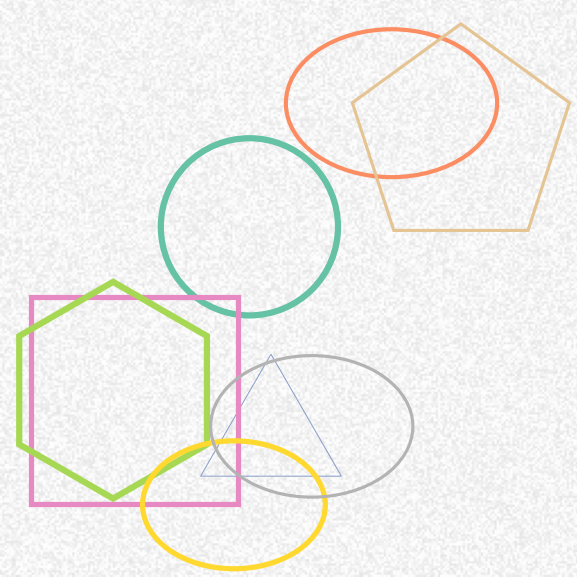[{"shape": "circle", "thickness": 3, "radius": 0.77, "center": [0.432, 0.606]}, {"shape": "oval", "thickness": 2, "radius": 0.91, "center": [0.678, 0.82]}, {"shape": "triangle", "thickness": 0.5, "radius": 0.7, "center": [0.469, 0.245]}, {"shape": "square", "thickness": 2.5, "radius": 0.89, "center": [0.233, 0.305]}, {"shape": "hexagon", "thickness": 3, "radius": 0.94, "center": [0.196, 0.323]}, {"shape": "oval", "thickness": 2.5, "radius": 0.79, "center": [0.405, 0.125]}, {"shape": "pentagon", "thickness": 1.5, "radius": 0.99, "center": [0.798, 0.76]}, {"shape": "oval", "thickness": 1.5, "radius": 0.88, "center": [0.54, 0.261]}]